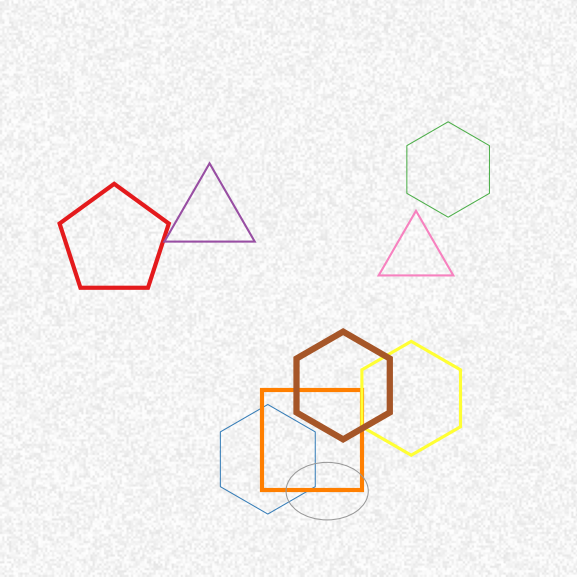[{"shape": "pentagon", "thickness": 2, "radius": 0.5, "center": [0.198, 0.581]}, {"shape": "hexagon", "thickness": 0.5, "radius": 0.47, "center": [0.464, 0.204]}, {"shape": "hexagon", "thickness": 0.5, "radius": 0.41, "center": [0.776, 0.706]}, {"shape": "triangle", "thickness": 1, "radius": 0.45, "center": [0.363, 0.626]}, {"shape": "square", "thickness": 2, "radius": 0.43, "center": [0.541, 0.237]}, {"shape": "hexagon", "thickness": 1.5, "radius": 0.49, "center": [0.712, 0.309]}, {"shape": "hexagon", "thickness": 3, "radius": 0.47, "center": [0.594, 0.332]}, {"shape": "triangle", "thickness": 1, "radius": 0.37, "center": [0.72, 0.56]}, {"shape": "oval", "thickness": 0.5, "radius": 0.36, "center": [0.567, 0.149]}]